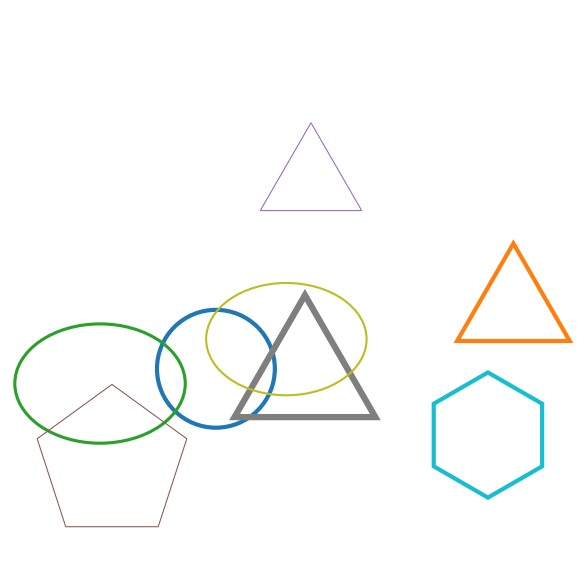[{"shape": "circle", "thickness": 2, "radius": 0.51, "center": [0.374, 0.361]}, {"shape": "triangle", "thickness": 2, "radius": 0.56, "center": [0.889, 0.465]}, {"shape": "oval", "thickness": 1.5, "radius": 0.74, "center": [0.173, 0.335]}, {"shape": "triangle", "thickness": 0.5, "radius": 0.51, "center": [0.538, 0.685]}, {"shape": "pentagon", "thickness": 0.5, "radius": 0.68, "center": [0.194, 0.197]}, {"shape": "triangle", "thickness": 3, "radius": 0.7, "center": [0.528, 0.347]}, {"shape": "oval", "thickness": 1, "radius": 0.69, "center": [0.496, 0.412]}, {"shape": "hexagon", "thickness": 2, "radius": 0.54, "center": [0.845, 0.246]}]